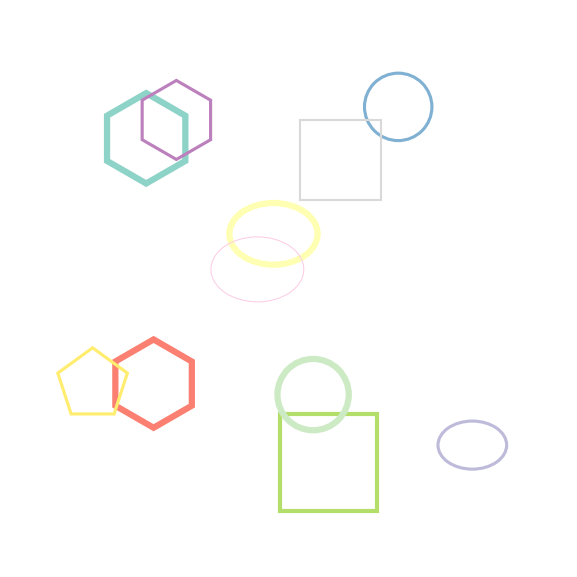[{"shape": "hexagon", "thickness": 3, "radius": 0.39, "center": [0.253, 0.76]}, {"shape": "oval", "thickness": 3, "radius": 0.38, "center": [0.474, 0.594]}, {"shape": "oval", "thickness": 1.5, "radius": 0.3, "center": [0.818, 0.228]}, {"shape": "hexagon", "thickness": 3, "radius": 0.38, "center": [0.266, 0.335]}, {"shape": "circle", "thickness": 1.5, "radius": 0.29, "center": [0.69, 0.814]}, {"shape": "square", "thickness": 2, "radius": 0.42, "center": [0.569, 0.199]}, {"shape": "oval", "thickness": 0.5, "radius": 0.4, "center": [0.446, 0.533]}, {"shape": "square", "thickness": 1, "radius": 0.35, "center": [0.59, 0.722]}, {"shape": "hexagon", "thickness": 1.5, "radius": 0.34, "center": [0.305, 0.791]}, {"shape": "circle", "thickness": 3, "radius": 0.31, "center": [0.542, 0.316]}, {"shape": "pentagon", "thickness": 1.5, "radius": 0.32, "center": [0.16, 0.334]}]